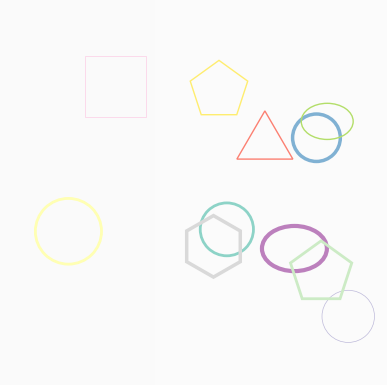[{"shape": "circle", "thickness": 2, "radius": 0.34, "center": [0.585, 0.404]}, {"shape": "circle", "thickness": 2, "radius": 0.43, "center": [0.177, 0.399]}, {"shape": "circle", "thickness": 0.5, "radius": 0.34, "center": [0.899, 0.178]}, {"shape": "triangle", "thickness": 1, "radius": 0.42, "center": [0.684, 0.628]}, {"shape": "circle", "thickness": 2.5, "radius": 0.31, "center": [0.817, 0.642]}, {"shape": "oval", "thickness": 1, "radius": 0.34, "center": [0.844, 0.685]}, {"shape": "square", "thickness": 0.5, "radius": 0.39, "center": [0.298, 0.775]}, {"shape": "hexagon", "thickness": 2.5, "radius": 0.4, "center": [0.551, 0.36]}, {"shape": "oval", "thickness": 3, "radius": 0.42, "center": [0.76, 0.354]}, {"shape": "pentagon", "thickness": 2, "radius": 0.42, "center": [0.829, 0.291]}, {"shape": "pentagon", "thickness": 1, "radius": 0.39, "center": [0.565, 0.765]}]